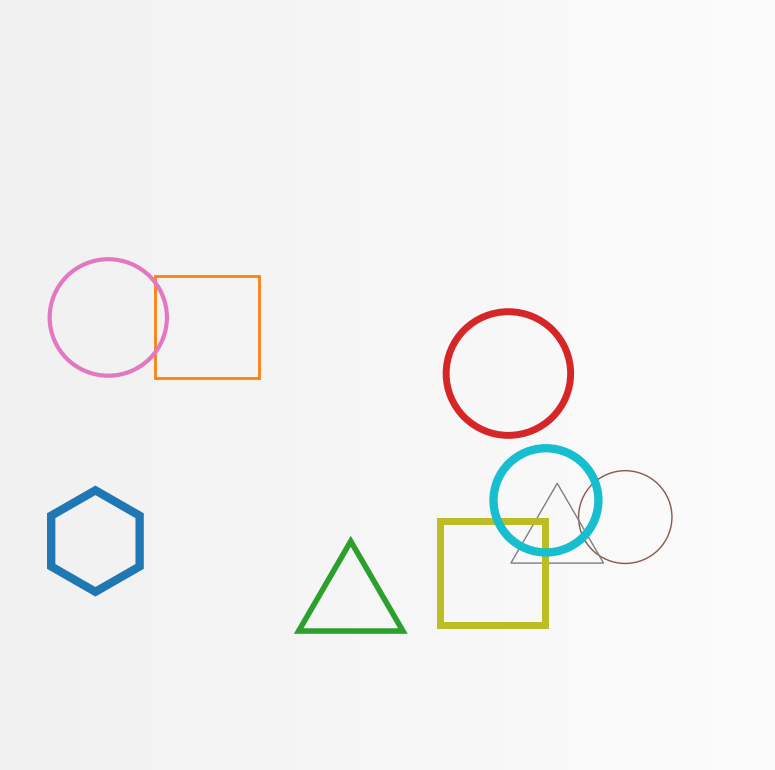[{"shape": "hexagon", "thickness": 3, "radius": 0.33, "center": [0.123, 0.297]}, {"shape": "square", "thickness": 1, "radius": 0.33, "center": [0.267, 0.575]}, {"shape": "triangle", "thickness": 2, "radius": 0.39, "center": [0.453, 0.219]}, {"shape": "circle", "thickness": 2.5, "radius": 0.4, "center": [0.656, 0.515]}, {"shape": "circle", "thickness": 0.5, "radius": 0.3, "center": [0.807, 0.328]}, {"shape": "circle", "thickness": 1.5, "radius": 0.38, "center": [0.14, 0.588]}, {"shape": "triangle", "thickness": 0.5, "radius": 0.35, "center": [0.719, 0.303]}, {"shape": "square", "thickness": 2.5, "radius": 0.34, "center": [0.636, 0.256]}, {"shape": "circle", "thickness": 3, "radius": 0.34, "center": [0.704, 0.35]}]